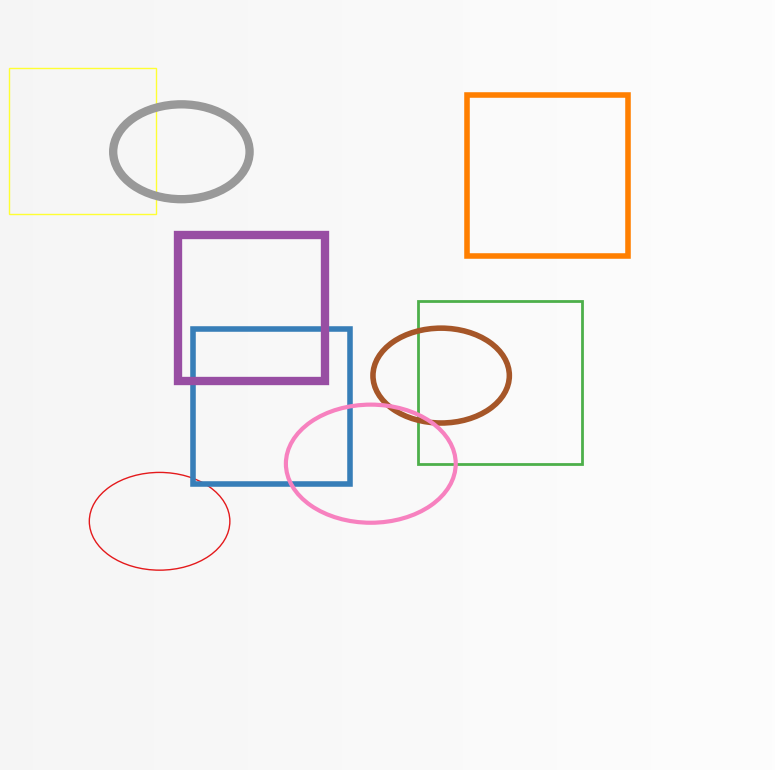[{"shape": "oval", "thickness": 0.5, "radius": 0.45, "center": [0.206, 0.323]}, {"shape": "square", "thickness": 2, "radius": 0.5, "center": [0.35, 0.472]}, {"shape": "square", "thickness": 1, "radius": 0.53, "center": [0.645, 0.503]}, {"shape": "square", "thickness": 3, "radius": 0.48, "center": [0.325, 0.6]}, {"shape": "square", "thickness": 2, "radius": 0.52, "center": [0.707, 0.772]}, {"shape": "square", "thickness": 0.5, "radius": 0.48, "center": [0.107, 0.817]}, {"shape": "oval", "thickness": 2, "radius": 0.44, "center": [0.569, 0.512]}, {"shape": "oval", "thickness": 1.5, "radius": 0.55, "center": [0.478, 0.398]}, {"shape": "oval", "thickness": 3, "radius": 0.44, "center": [0.234, 0.803]}]